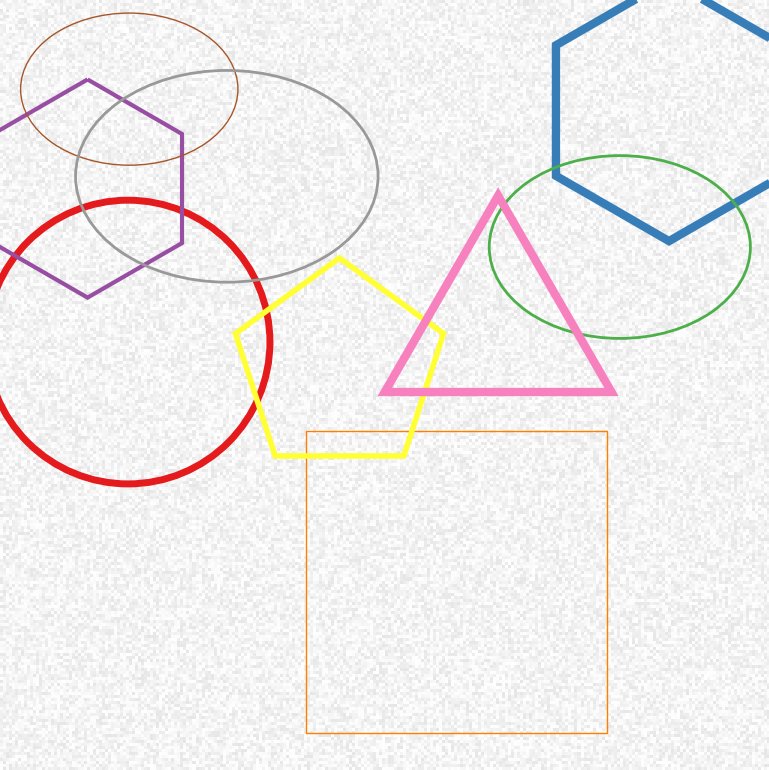[{"shape": "circle", "thickness": 2.5, "radius": 0.92, "center": [0.166, 0.556]}, {"shape": "hexagon", "thickness": 3, "radius": 0.85, "center": [0.869, 0.856]}, {"shape": "oval", "thickness": 1, "radius": 0.85, "center": [0.805, 0.679]}, {"shape": "hexagon", "thickness": 1.5, "radius": 0.71, "center": [0.114, 0.755]}, {"shape": "square", "thickness": 0.5, "radius": 0.98, "center": [0.593, 0.244]}, {"shape": "pentagon", "thickness": 2, "radius": 0.71, "center": [0.441, 0.523]}, {"shape": "oval", "thickness": 0.5, "radius": 0.71, "center": [0.168, 0.884]}, {"shape": "triangle", "thickness": 3, "radius": 0.85, "center": [0.647, 0.576]}, {"shape": "oval", "thickness": 1, "radius": 0.98, "center": [0.295, 0.771]}]